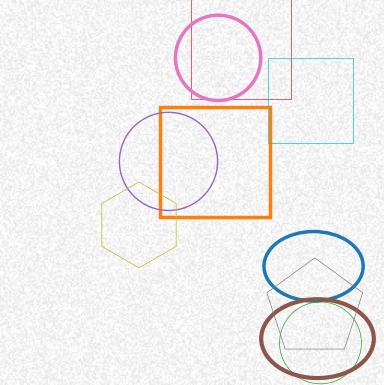[{"shape": "oval", "thickness": 2.5, "radius": 0.64, "center": [0.814, 0.308]}, {"shape": "square", "thickness": 2.5, "radius": 0.71, "center": [0.559, 0.58]}, {"shape": "circle", "thickness": 0.5, "radius": 0.53, "center": [0.832, 0.109]}, {"shape": "square", "thickness": 0.5, "radius": 0.65, "center": [0.626, 0.872]}, {"shape": "circle", "thickness": 1, "radius": 0.64, "center": [0.438, 0.581]}, {"shape": "oval", "thickness": 3, "radius": 0.73, "center": [0.825, 0.12]}, {"shape": "circle", "thickness": 2.5, "radius": 0.55, "center": [0.567, 0.85]}, {"shape": "pentagon", "thickness": 0.5, "radius": 0.65, "center": [0.818, 0.199]}, {"shape": "hexagon", "thickness": 0.5, "radius": 0.56, "center": [0.361, 0.416]}, {"shape": "square", "thickness": 0.5, "radius": 0.56, "center": [0.806, 0.739]}]